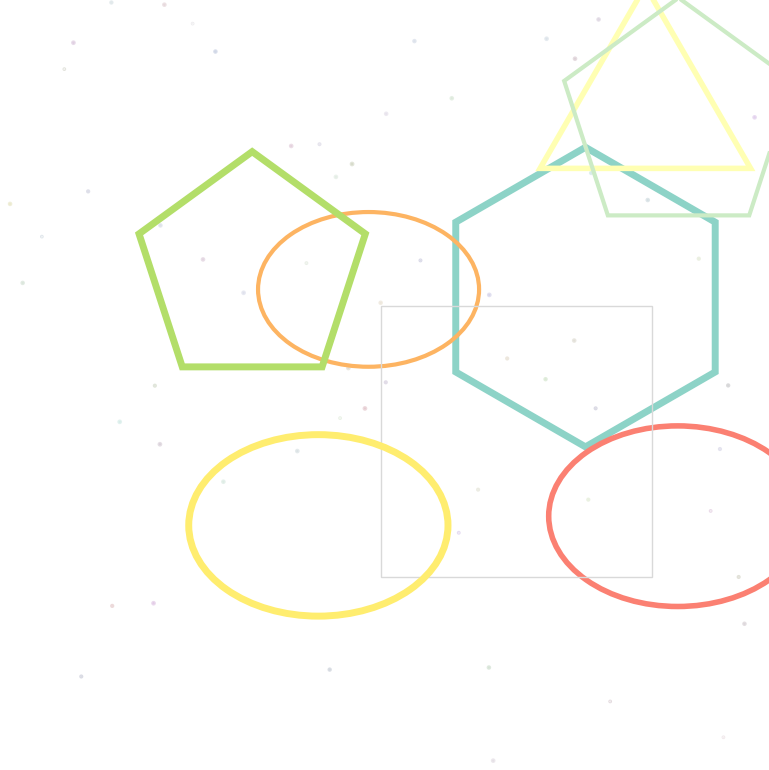[{"shape": "hexagon", "thickness": 2.5, "radius": 0.97, "center": [0.76, 0.614]}, {"shape": "triangle", "thickness": 2, "radius": 0.79, "center": [0.838, 0.86]}, {"shape": "oval", "thickness": 2, "radius": 0.84, "center": [0.88, 0.33]}, {"shape": "oval", "thickness": 1.5, "radius": 0.72, "center": [0.479, 0.624]}, {"shape": "pentagon", "thickness": 2.5, "radius": 0.77, "center": [0.328, 0.649]}, {"shape": "square", "thickness": 0.5, "radius": 0.88, "center": [0.671, 0.426]}, {"shape": "pentagon", "thickness": 1.5, "radius": 0.78, "center": [0.881, 0.847]}, {"shape": "oval", "thickness": 2.5, "radius": 0.84, "center": [0.413, 0.318]}]